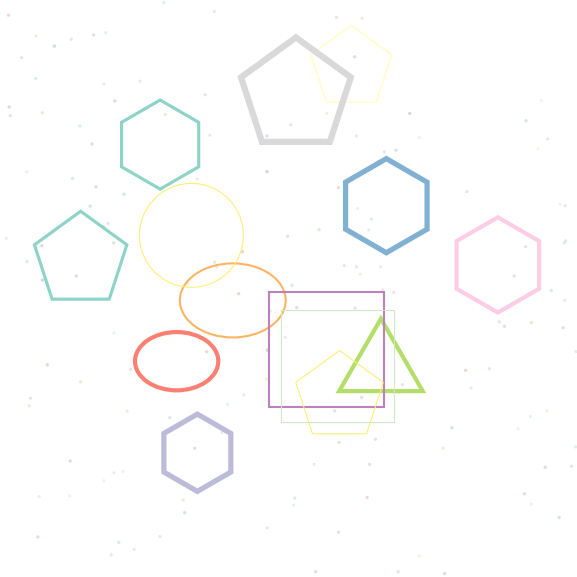[{"shape": "pentagon", "thickness": 1.5, "radius": 0.42, "center": [0.14, 0.549]}, {"shape": "hexagon", "thickness": 1.5, "radius": 0.39, "center": [0.277, 0.749]}, {"shape": "pentagon", "thickness": 0.5, "radius": 0.37, "center": [0.608, 0.882]}, {"shape": "hexagon", "thickness": 2.5, "radius": 0.33, "center": [0.342, 0.215]}, {"shape": "oval", "thickness": 2, "radius": 0.36, "center": [0.306, 0.374]}, {"shape": "hexagon", "thickness": 2.5, "radius": 0.41, "center": [0.669, 0.643]}, {"shape": "oval", "thickness": 1, "radius": 0.46, "center": [0.403, 0.479]}, {"shape": "triangle", "thickness": 2, "radius": 0.42, "center": [0.66, 0.364]}, {"shape": "hexagon", "thickness": 2, "radius": 0.41, "center": [0.862, 0.54]}, {"shape": "pentagon", "thickness": 3, "radius": 0.5, "center": [0.512, 0.834]}, {"shape": "square", "thickness": 1, "radius": 0.5, "center": [0.565, 0.394]}, {"shape": "square", "thickness": 0.5, "radius": 0.49, "center": [0.584, 0.365]}, {"shape": "pentagon", "thickness": 0.5, "radius": 0.4, "center": [0.588, 0.312]}, {"shape": "circle", "thickness": 0.5, "radius": 0.45, "center": [0.332, 0.592]}]